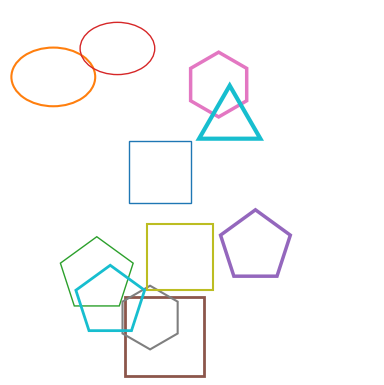[{"shape": "square", "thickness": 1, "radius": 0.4, "center": [0.416, 0.553]}, {"shape": "oval", "thickness": 1.5, "radius": 0.54, "center": [0.138, 0.8]}, {"shape": "pentagon", "thickness": 1, "radius": 0.5, "center": [0.251, 0.286]}, {"shape": "oval", "thickness": 1, "radius": 0.48, "center": [0.305, 0.874]}, {"shape": "pentagon", "thickness": 2.5, "radius": 0.48, "center": [0.663, 0.36]}, {"shape": "square", "thickness": 2, "radius": 0.51, "center": [0.426, 0.126]}, {"shape": "hexagon", "thickness": 2.5, "radius": 0.42, "center": [0.568, 0.78]}, {"shape": "hexagon", "thickness": 1.5, "radius": 0.41, "center": [0.39, 0.175]}, {"shape": "square", "thickness": 1.5, "radius": 0.43, "center": [0.468, 0.332]}, {"shape": "pentagon", "thickness": 2, "radius": 0.47, "center": [0.286, 0.217]}, {"shape": "triangle", "thickness": 3, "radius": 0.46, "center": [0.597, 0.686]}]